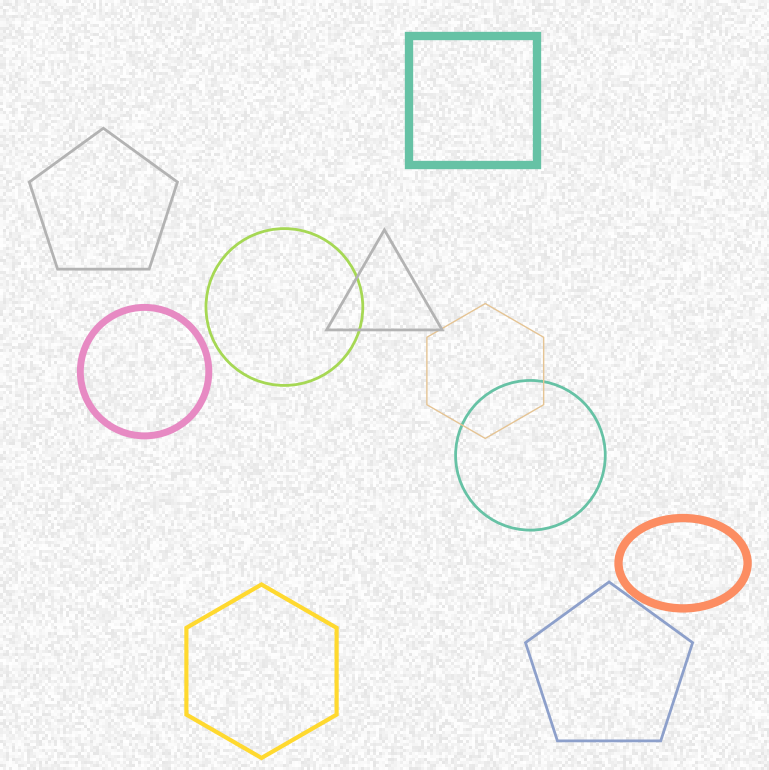[{"shape": "square", "thickness": 3, "radius": 0.42, "center": [0.614, 0.87]}, {"shape": "circle", "thickness": 1, "radius": 0.49, "center": [0.689, 0.409]}, {"shape": "oval", "thickness": 3, "radius": 0.42, "center": [0.887, 0.269]}, {"shape": "pentagon", "thickness": 1, "radius": 0.57, "center": [0.791, 0.13]}, {"shape": "circle", "thickness": 2.5, "radius": 0.42, "center": [0.188, 0.517]}, {"shape": "circle", "thickness": 1, "radius": 0.51, "center": [0.369, 0.601]}, {"shape": "hexagon", "thickness": 1.5, "radius": 0.56, "center": [0.34, 0.128]}, {"shape": "hexagon", "thickness": 0.5, "radius": 0.44, "center": [0.63, 0.518]}, {"shape": "pentagon", "thickness": 1, "radius": 0.51, "center": [0.134, 0.732]}, {"shape": "triangle", "thickness": 1, "radius": 0.43, "center": [0.499, 0.615]}]